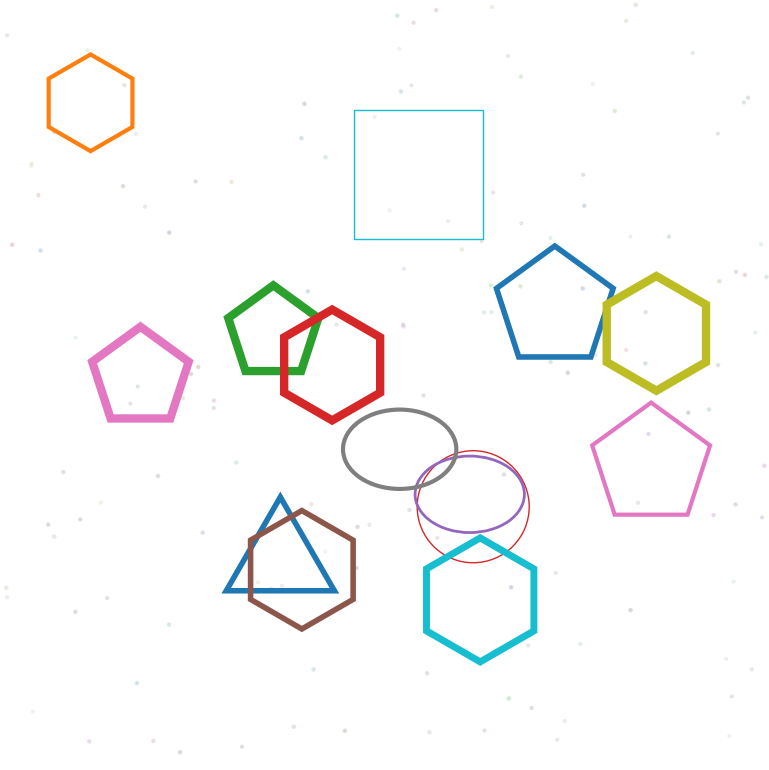[{"shape": "triangle", "thickness": 2, "radius": 0.41, "center": [0.364, 0.273]}, {"shape": "pentagon", "thickness": 2, "radius": 0.4, "center": [0.721, 0.601]}, {"shape": "hexagon", "thickness": 1.5, "radius": 0.31, "center": [0.118, 0.867]}, {"shape": "pentagon", "thickness": 3, "radius": 0.31, "center": [0.355, 0.568]}, {"shape": "circle", "thickness": 0.5, "radius": 0.36, "center": [0.615, 0.342]}, {"shape": "hexagon", "thickness": 3, "radius": 0.36, "center": [0.431, 0.526]}, {"shape": "oval", "thickness": 1, "radius": 0.35, "center": [0.61, 0.358]}, {"shape": "hexagon", "thickness": 2, "radius": 0.38, "center": [0.392, 0.26]}, {"shape": "pentagon", "thickness": 3, "radius": 0.33, "center": [0.182, 0.51]}, {"shape": "pentagon", "thickness": 1.5, "radius": 0.4, "center": [0.846, 0.397]}, {"shape": "oval", "thickness": 1.5, "radius": 0.37, "center": [0.519, 0.417]}, {"shape": "hexagon", "thickness": 3, "radius": 0.37, "center": [0.852, 0.567]}, {"shape": "hexagon", "thickness": 2.5, "radius": 0.4, "center": [0.624, 0.221]}, {"shape": "square", "thickness": 0.5, "radius": 0.42, "center": [0.544, 0.773]}]